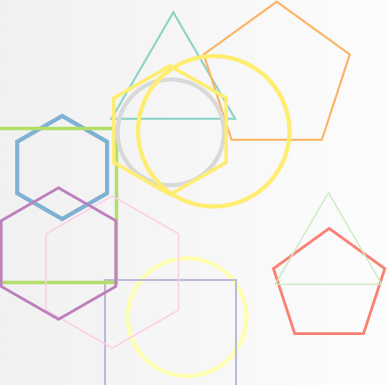[{"shape": "triangle", "thickness": 1.5, "radius": 0.92, "center": [0.447, 0.784]}, {"shape": "circle", "thickness": 3, "radius": 0.76, "center": [0.483, 0.176]}, {"shape": "square", "thickness": 1.5, "radius": 0.85, "center": [0.439, 0.102]}, {"shape": "pentagon", "thickness": 2, "radius": 0.76, "center": [0.849, 0.256]}, {"shape": "hexagon", "thickness": 3, "radius": 0.67, "center": [0.16, 0.565]}, {"shape": "pentagon", "thickness": 1.5, "radius": 0.99, "center": [0.714, 0.797]}, {"shape": "square", "thickness": 2.5, "radius": 1.0, "center": [0.101, 0.467]}, {"shape": "hexagon", "thickness": 1, "radius": 0.99, "center": [0.29, 0.294]}, {"shape": "circle", "thickness": 3, "radius": 0.69, "center": [0.441, 0.656]}, {"shape": "hexagon", "thickness": 2, "radius": 0.85, "center": [0.151, 0.341]}, {"shape": "triangle", "thickness": 1, "radius": 0.79, "center": [0.848, 0.341]}, {"shape": "hexagon", "thickness": 2.5, "radius": 0.84, "center": [0.439, 0.662]}, {"shape": "circle", "thickness": 3, "radius": 0.98, "center": [0.552, 0.659]}]